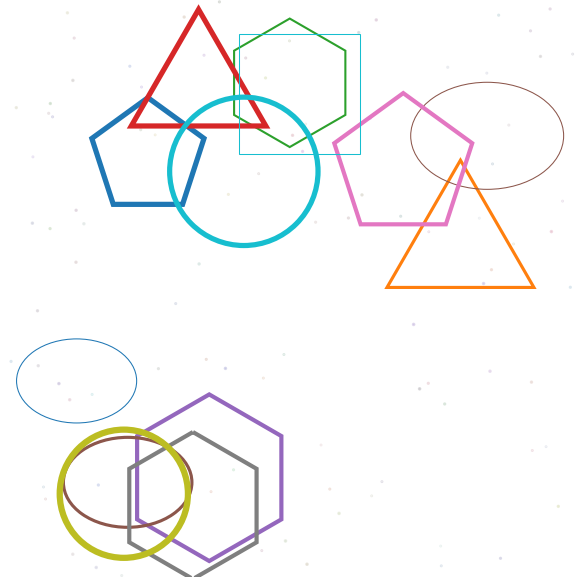[{"shape": "pentagon", "thickness": 2.5, "radius": 0.51, "center": [0.256, 0.728]}, {"shape": "oval", "thickness": 0.5, "radius": 0.52, "center": [0.133, 0.34]}, {"shape": "triangle", "thickness": 1.5, "radius": 0.73, "center": [0.797, 0.575]}, {"shape": "hexagon", "thickness": 1, "radius": 0.56, "center": [0.502, 0.856]}, {"shape": "triangle", "thickness": 2.5, "radius": 0.67, "center": [0.344, 0.848]}, {"shape": "hexagon", "thickness": 2, "radius": 0.72, "center": [0.362, 0.172]}, {"shape": "oval", "thickness": 1.5, "radius": 0.56, "center": [0.221, 0.164]}, {"shape": "oval", "thickness": 0.5, "radius": 0.66, "center": [0.844, 0.764]}, {"shape": "pentagon", "thickness": 2, "radius": 0.63, "center": [0.698, 0.712]}, {"shape": "hexagon", "thickness": 2, "radius": 0.64, "center": [0.334, 0.124]}, {"shape": "circle", "thickness": 3, "radius": 0.55, "center": [0.214, 0.144]}, {"shape": "square", "thickness": 0.5, "radius": 0.52, "center": [0.519, 0.837]}, {"shape": "circle", "thickness": 2.5, "radius": 0.64, "center": [0.422, 0.702]}]